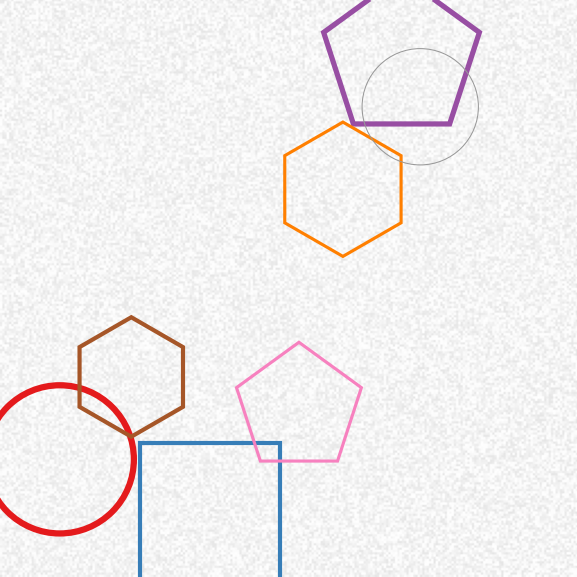[{"shape": "circle", "thickness": 3, "radius": 0.64, "center": [0.104, 0.204]}, {"shape": "square", "thickness": 2, "radius": 0.61, "center": [0.364, 0.11]}, {"shape": "pentagon", "thickness": 2.5, "radius": 0.71, "center": [0.695, 0.899]}, {"shape": "hexagon", "thickness": 1.5, "radius": 0.58, "center": [0.594, 0.671]}, {"shape": "hexagon", "thickness": 2, "radius": 0.52, "center": [0.227, 0.346]}, {"shape": "pentagon", "thickness": 1.5, "radius": 0.57, "center": [0.518, 0.293]}, {"shape": "circle", "thickness": 0.5, "radius": 0.5, "center": [0.728, 0.814]}]